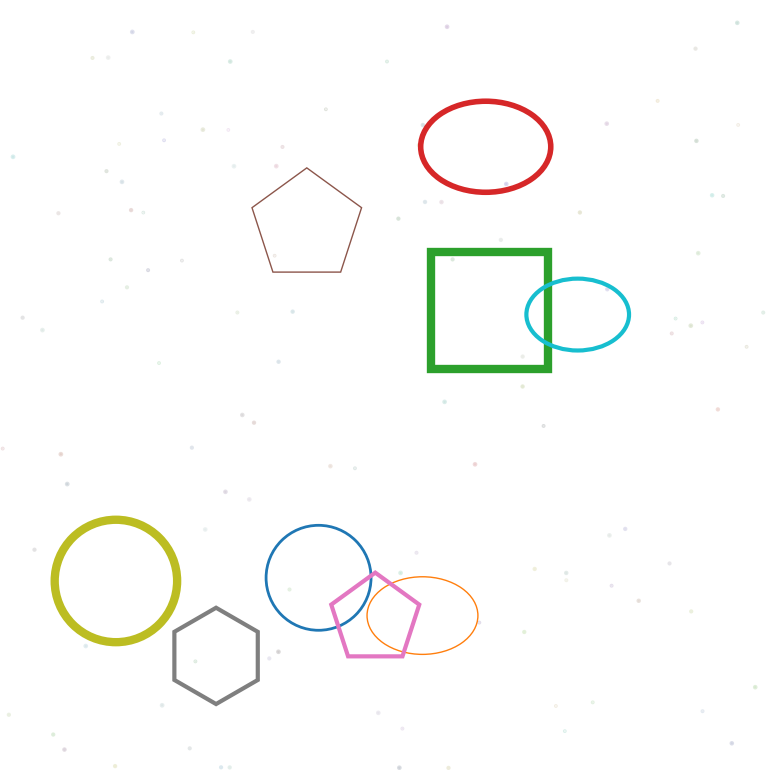[{"shape": "circle", "thickness": 1, "radius": 0.34, "center": [0.414, 0.25]}, {"shape": "oval", "thickness": 0.5, "radius": 0.36, "center": [0.549, 0.201]}, {"shape": "square", "thickness": 3, "radius": 0.38, "center": [0.636, 0.597]}, {"shape": "oval", "thickness": 2, "radius": 0.42, "center": [0.631, 0.809]}, {"shape": "pentagon", "thickness": 0.5, "radius": 0.37, "center": [0.398, 0.707]}, {"shape": "pentagon", "thickness": 1.5, "radius": 0.3, "center": [0.487, 0.196]}, {"shape": "hexagon", "thickness": 1.5, "radius": 0.31, "center": [0.281, 0.148]}, {"shape": "circle", "thickness": 3, "radius": 0.4, "center": [0.151, 0.245]}, {"shape": "oval", "thickness": 1.5, "radius": 0.33, "center": [0.75, 0.591]}]